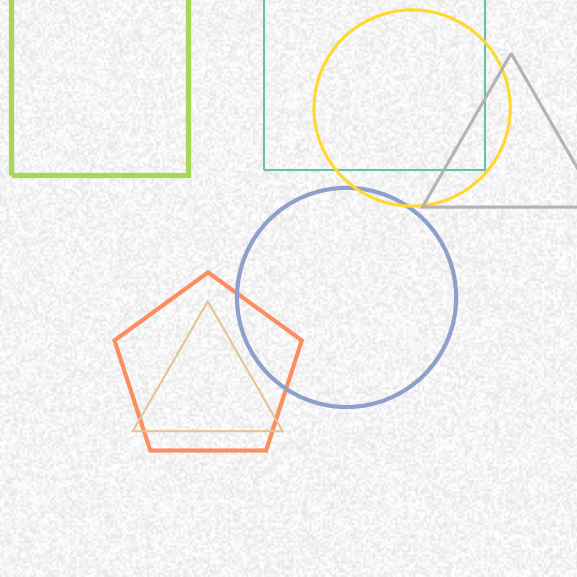[{"shape": "square", "thickness": 1, "radius": 0.96, "center": [0.649, 0.897]}, {"shape": "pentagon", "thickness": 2, "radius": 0.85, "center": [0.36, 0.357]}, {"shape": "circle", "thickness": 2, "radius": 0.95, "center": [0.6, 0.484]}, {"shape": "square", "thickness": 2.5, "radius": 0.77, "center": [0.172, 0.849]}, {"shape": "circle", "thickness": 1.5, "radius": 0.85, "center": [0.714, 0.812]}, {"shape": "triangle", "thickness": 1, "radius": 0.75, "center": [0.36, 0.327]}, {"shape": "triangle", "thickness": 1.5, "radius": 0.89, "center": [0.885, 0.729]}]